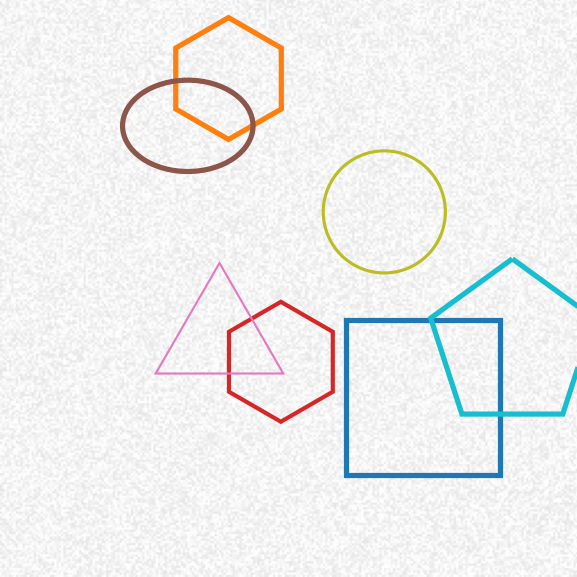[{"shape": "square", "thickness": 2.5, "radius": 0.67, "center": [0.732, 0.31]}, {"shape": "hexagon", "thickness": 2.5, "radius": 0.53, "center": [0.396, 0.863]}, {"shape": "hexagon", "thickness": 2, "radius": 0.52, "center": [0.486, 0.373]}, {"shape": "oval", "thickness": 2.5, "radius": 0.56, "center": [0.325, 0.781]}, {"shape": "triangle", "thickness": 1, "radius": 0.64, "center": [0.38, 0.416]}, {"shape": "circle", "thickness": 1.5, "radius": 0.53, "center": [0.665, 0.632]}, {"shape": "pentagon", "thickness": 2.5, "radius": 0.74, "center": [0.887, 0.402]}]